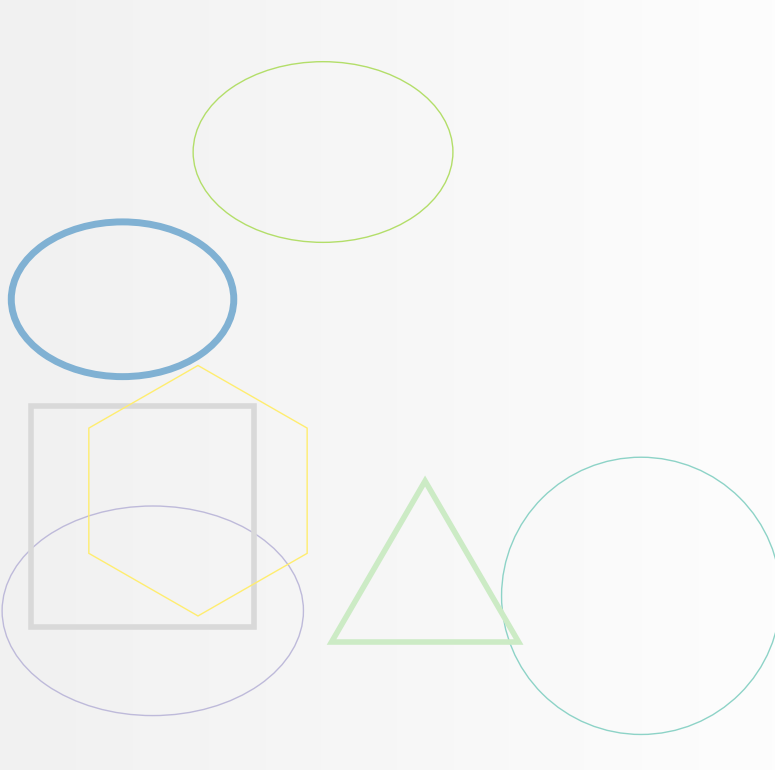[{"shape": "circle", "thickness": 0.5, "radius": 0.9, "center": [0.827, 0.226]}, {"shape": "oval", "thickness": 0.5, "radius": 0.97, "center": [0.197, 0.207]}, {"shape": "oval", "thickness": 2.5, "radius": 0.72, "center": [0.158, 0.611]}, {"shape": "oval", "thickness": 0.5, "radius": 0.84, "center": [0.417, 0.803]}, {"shape": "square", "thickness": 2, "radius": 0.72, "center": [0.184, 0.329]}, {"shape": "triangle", "thickness": 2, "radius": 0.7, "center": [0.548, 0.236]}, {"shape": "hexagon", "thickness": 0.5, "radius": 0.81, "center": [0.255, 0.363]}]